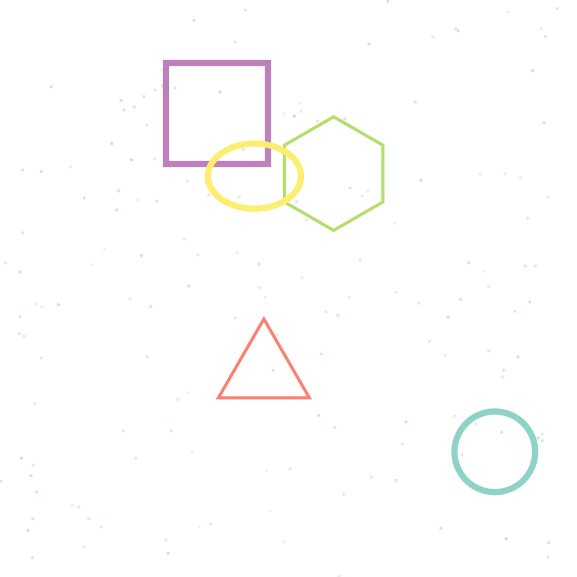[{"shape": "circle", "thickness": 3, "radius": 0.35, "center": [0.857, 0.217]}, {"shape": "triangle", "thickness": 1.5, "radius": 0.45, "center": [0.457, 0.356]}, {"shape": "hexagon", "thickness": 1.5, "radius": 0.49, "center": [0.578, 0.699]}, {"shape": "square", "thickness": 3, "radius": 0.44, "center": [0.376, 0.803]}, {"shape": "oval", "thickness": 3, "radius": 0.4, "center": [0.441, 0.694]}]